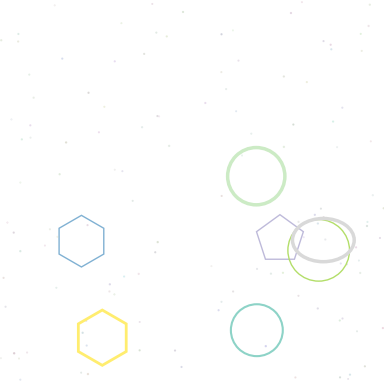[{"shape": "circle", "thickness": 1.5, "radius": 0.34, "center": [0.667, 0.142]}, {"shape": "pentagon", "thickness": 1, "radius": 0.32, "center": [0.727, 0.378]}, {"shape": "hexagon", "thickness": 1, "radius": 0.34, "center": [0.212, 0.374]}, {"shape": "circle", "thickness": 1, "radius": 0.4, "center": [0.828, 0.35]}, {"shape": "oval", "thickness": 2.5, "radius": 0.4, "center": [0.84, 0.376]}, {"shape": "circle", "thickness": 2.5, "radius": 0.37, "center": [0.666, 0.542]}, {"shape": "hexagon", "thickness": 2, "radius": 0.36, "center": [0.266, 0.123]}]